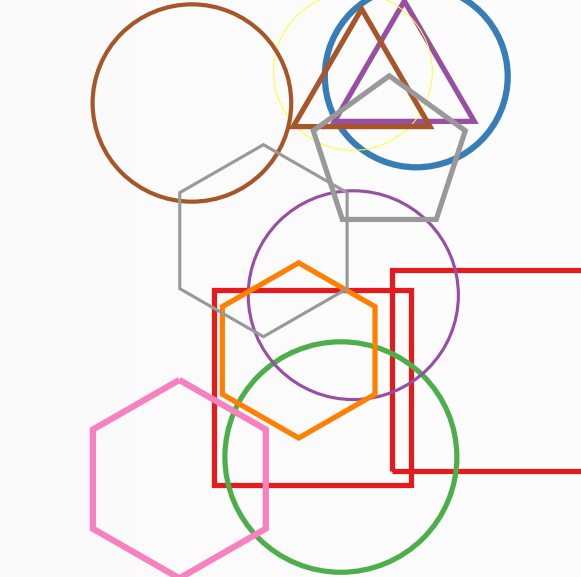[{"shape": "square", "thickness": 2.5, "radius": 0.84, "center": [0.538, 0.327]}, {"shape": "square", "thickness": 2.5, "radius": 0.87, "center": [0.848, 0.357]}, {"shape": "circle", "thickness": 3, "radius": 0.79, "center": [0.716, 0.867]}, {"shape": "circle", "thickness": 2.5, "radius": 1.0, "center": [0.586, 0.208]}, {"shape": "triangle", "thickness": 2.5, "radius": 0.69, "center": [0.696, 0.858]}, {"shape": "circle", "thickness": 1.5, "radius": 0.9, "center": [0.608, 0.488]}, {"shape": "hexagon", "thickness": 2.5, "radius": 0.76, "center": [0.514, 0.392]}, {"shape": "circle", "thickness": 0.5, "radius": 0.68, "center": [0.607, 0.875]}, {"shape": "triangle", "thickness": 2.5, "radius": 0.68, "center": [0.622, 0.848]}, {"shape": "circle", "thickness": 2, "radius": 0.85, "center": [0.33, 0.821]}, {"shape": "hexagon", "thickness": 3, "radius": 0.86, "center": [0.309, 0.169]}, {"shape": "hexagon", "thickness": 1.5, "radius": 0.83, "center": [0.453, 0.582]}, {"shape": "pentagon", "thickness": 2.5, "radius": 0.69, "center": [0.67, 0.73]}]